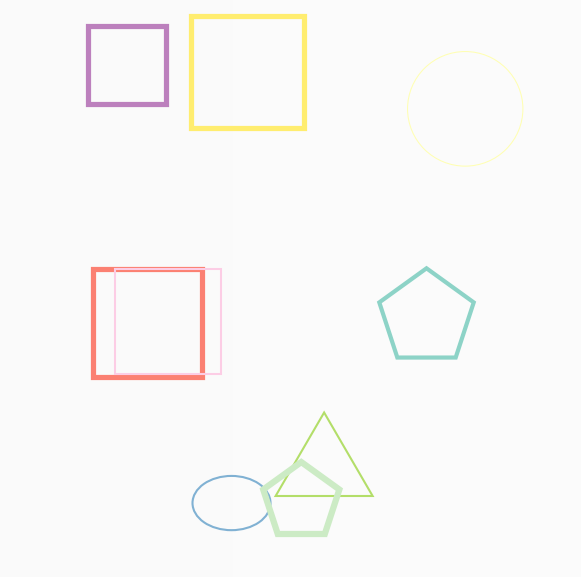[{"shape": "pentagon", "thickness": 2, "radius": 0.43, "center": [0.734, 0.449]}, {"shape": "circle", "thickness": 0.5, "radius": 0.5, "center": [0.8, 0.811]}, {"shape": "square", "thickness": 2.5, "radius": 0.47, "center": [0.253, 0.44]}, {"shape": "oval", "thickness": 1, "radius": 0.34, "center": [0.398, 0.128]}, {"shape": "triangle", "thickness": 1, "radius": 0.48, "center": [0.558, 0.188]}, {"shape": "square", "thickness": 1, "radius": 0.45, "center": [0.289, 0.442]}, {"shape": "square", "thickness": 2.5, "radius": 0.34, "center": [0.219, 0.887]}, {"shape": "pentagon", "thickness": 3, "radius": 0.34, "center": [0.518, 0.13]}, {"shape": "square", "thickness": 2.5, "radius": 0.49, "center": [0.426, 0.874]}]